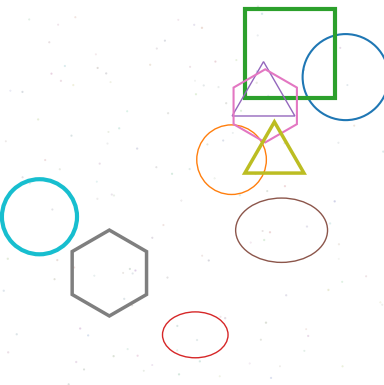[{"shape": "circle", "thickness": 1.5, "radius": 0.56, "center": [0.898, 0.8]}, {"shape": "circle", "thickness": 1, "radius": 0.45, "center": [0.601, 0.585]}, {"shape": "square", "thickness": 3, "radius": 0.58, "center": [0.753, 0.86]}, {"shape": "oval", "thickness": 1, "radius": 0.43, "center": [0.507, 0.13]}, {"shape": "triangle", "thickness": 1, "radius": 0.47, "center": [0.684, 0.746]}, {"shape": "oval", "thickness": 1, "radius": 0.6, "center": [0.731, 0.402]}, {"shape": "hexagon", "thickness": 1.5, "radius": 0.47, "center": [0.689, 0.725]}, {"shape": "hexagon", "thickness": 2.5, "radius": 0.56, "center": [0.284, 0.291]}, {"shape": "triangle", "thickness": 2.5, "radius": 0.44, "center": [0.713, 0.595]}, {"shape": "circle", "thickness": 3, "radius": 0.49, "center": [0.103, 0.437]}]